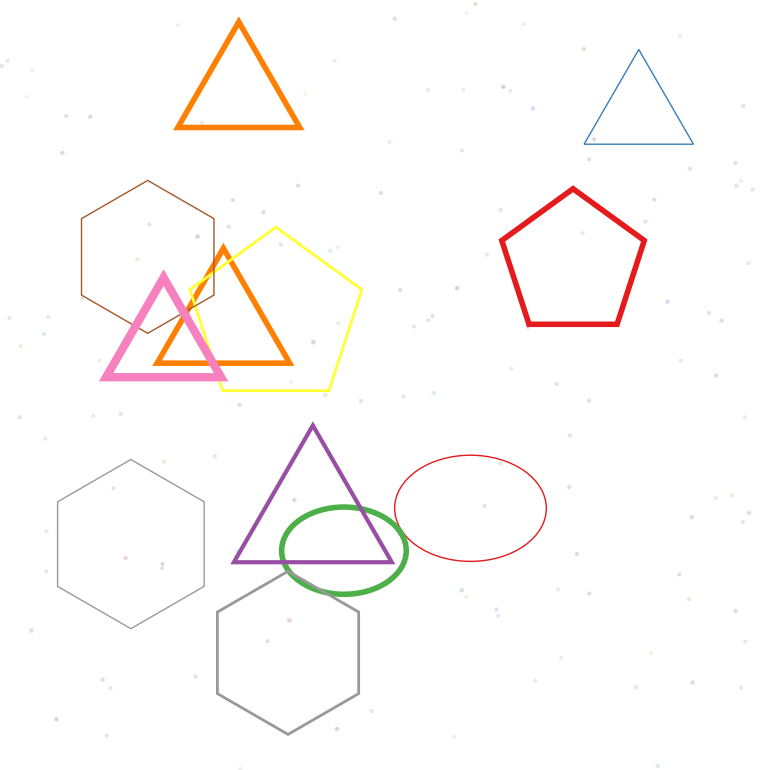[{"shape": "pentagon", "thickness": 2, "radius": 0.49, "center": [0.744, 0.658]}, {"shape": "oval", "thickness": 0.5, "radius": 0.49, "center": [0.611, 0.34]}, {"shape": "triangle", "thickness": 0.5, "radius": 0.41, "center": [0.83, 0.854]}, {"shape": "oval", "thickness": 2, "radius": 0.4, "center": [0.447, 0.285]}, {"shape": "triangle", "thickness": 1.5, "radius": 0.59, "center": [0.406, 0.329]}, {"shape": "triangle", "thickness": 2, "radius": 0.46, "center": [0.31, 0.88]}, {"shape": "triangle", "thickness": 2, "radius": 0.5, "center": [0.29, 0.578]}, {"shape": "pentagon", "thickness": 1, "radius": 0.59, "center": [0.358, 0.588]}, {"shape": "hexagon", "thickness": 0.5, "radius": 0.5, "center": [0.192, 0.666]}, {"shape": "triangle", "thickness": 3, "radius": 0.43, "center": [0.212, 0.553]}, {"shape": "hexagon", "thickness": 1, "radius": 0.53, "center": [0.374, 0.152]}, {"shape": "hexagon", "thickness": 0.5, "radius": 0.55, "center": [0.17, 0.293]}]